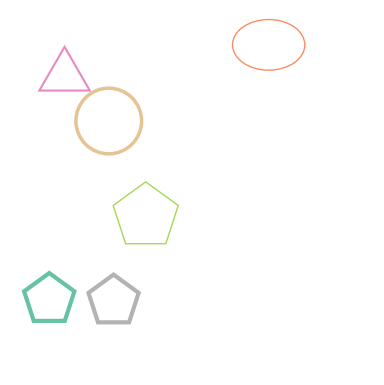[{"shape": "pentagon", "thickness": 3, "radius": 0.34, "center": [0.128, 0.222]}, {"shape": "oval", "thickness": 1, "radius": 0.47, "center": [0.698, 0.884]}, {"shape": "triangle", "thickness": 1.5, "radius": 0.38, "center": [0.168, 0.803]}, {"shape": "pentagon", "thickness": 1, "radius": 0.44, "center": [0.378, 0.439]}, {"shape": "circle", "thickness": 2.5, "radius": 0.43, "center": [0.282, 0.686]}, {"shape": "pentagon", "thickness": 3, "radius": 0.34, "center": [0.295, 0.218]}]